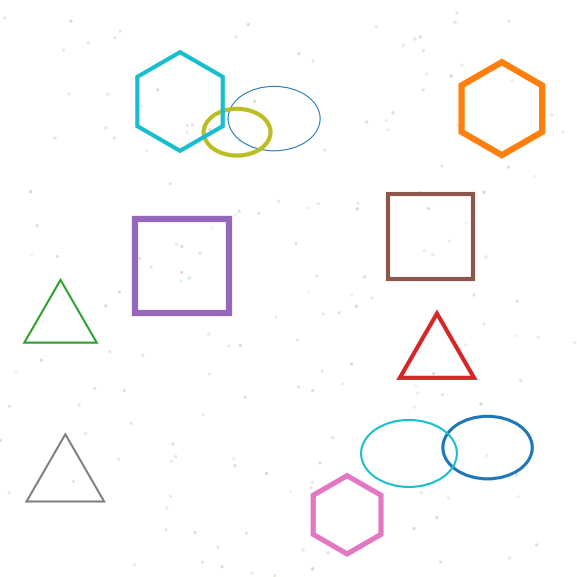[{"shape": "oval", "thickness": 0.5, "radius": 0.4, "center": [0.475, 0.794]}, {"shape": "oval", "thickness": 1.5, "radius": 0.39, "center": [0.844, 0.224]}, {"shape": "hexagon", "thickness": 3, "radius": 0.4, "center": [0.869, 0.811]}, {"shape": "triangle", "thickness": 1, "radius": 0.36, "center": [0.105, 0.442]}, {"shape": "triangle", "thickness": 2, "radius": 0.37, "center": [0.757, 0.382]}, {"shape": "square", "thickness": 3, "radius": 0.41, "center": [0.315, 0.538]}, {"shape": "square", "thickness": 2, "radius": 0.37, "center": [0.745, 0.589]}, {"shape": "hexagon", "thickness": 2.5, "radius": 0.34, "center": [0.601, 0.108]}, {"shape": "triangle", "thickness": 1, "radius": 0.39, "center": [0.113, 0.17]}, {"shape": "oval", "thickness": 2, "radius": 0.29, "center": [0.411, 0.77]}, {"shape": "hexagon", "thickness": 2, "radius": 0.43, "center": [0.312, 0.823]}, {"shape": "oval", "thickness": 1, "radius": 0.41, "center": [0.708, 0.214]}]